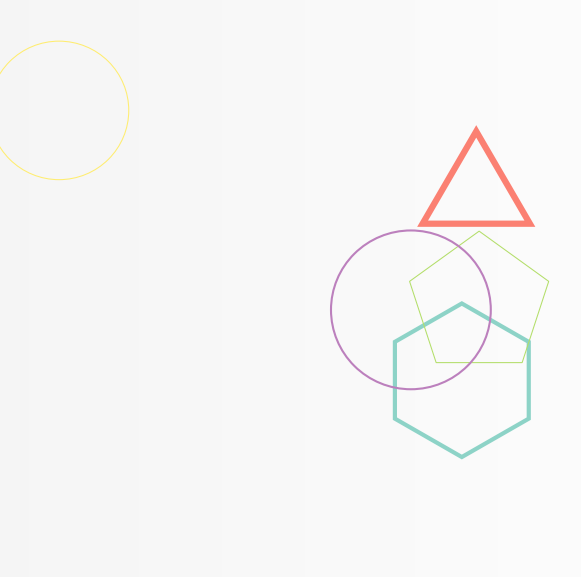[{"shape": "hexagon", "thickness": 2, "radius": 0.66, "center": [0.795, 0.341]}, {"shape": "triangle", "thickness": 3, "radius": 0.53, "center": [0.819, 0.665]}, {"shape": "pentagon", "thickness": 0.5, "radius": 0.63, "center": [0.824, 0.473]}, {"shape": "circle", "thickness": 1, "radius": 0.69, "center": [0.707, 0.463]}, {"shape": "circle", "thickness": 0.5, "radius": 0.6, "center": [0.102, 0.808]}]